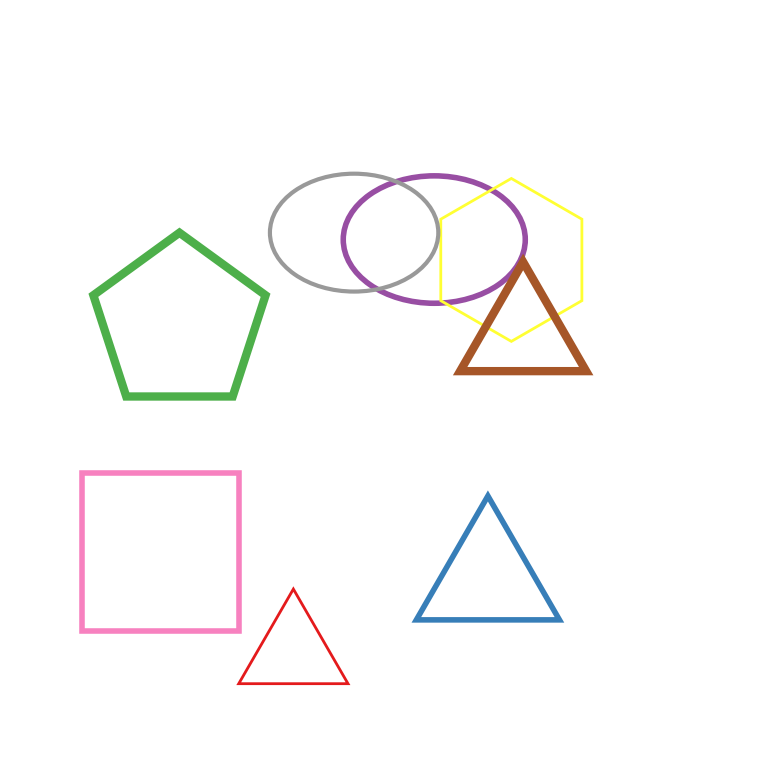[{"shape": "triangle", "thickness": 1, "radius": 0.41, "center": [0.381, 0.153]}, {"shape": "triangle", "thickness": 2, "radius": 0.54, "center": [0.634, 0.249]}, {"shape": "pentagon", "thickness": 3, "radius": 0.59, "center": [0.233, 0.58]}, {"shape": "oval", "thickness": 2, "radius": 0.59, "center": [0.564, 0.689]}, {"shape": "hexagon", "thickness": 1, "radius": 0.53, "center": [0.664, 0.662]}, {"shape": "triangle", "thickness": 3, "radius": 0.47, "center": [0.679, 0.565]}, {"shape": "square", "thickness": 2, "radius": 0.51, "center": [0.209, 0.283]}, {"shape": "oval", "thickness": 1.5, "radius": 0.55, "center": [0.46, 0.698]}]